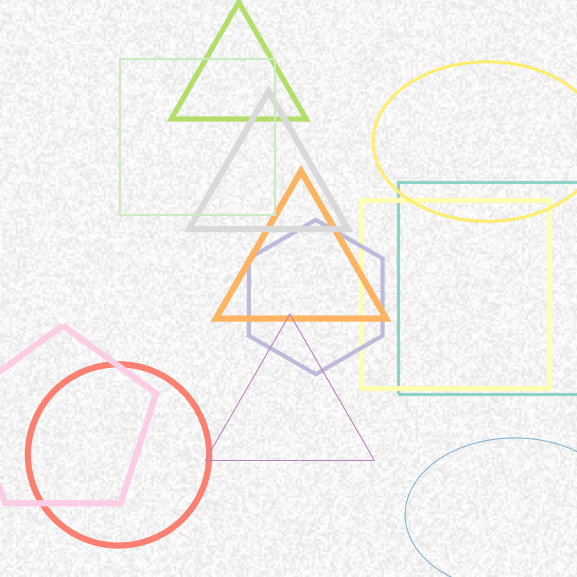[{"shape": "square", "thickness": 1.5, "radius": 0.92, "center": [0.874, 0.5]}, {"shape": "square", "thickness": 2.5, "radius": 0.81, "center": [0.787, 0.49]}, {"shape": "hexagon", "thickness": 2, "radius": 0.67, "center": [0.547, 0.485]}, {"shape": "circle", "thickness": 3, "radius": 0.78, "center": [0.205, 0.211]}, {"shape": "oval", "thickness": 0.5, "radius": 0.95, "center": [0.891, 0.108]}, {"shape": "triangle", "thickness": 3, "radius": 0.85, "center": [0.521, 0.533]}, {"shape": "triangle", "thickness": 2.5, "radius": 0.67, "center": [0.413, 0.86]}, {"shape": "pentagon", "thickness": 3, "radius": 0.85, "center": [0.109, 0.265]}, {"shape": "triangle", "thickness": 3, "radius": 0.79, "center": [0.465, 0.682]}, {"shape": "triangle", "thickness": 0.5, "radius": 0.85, "center": [0.502, 0.286]}, {"shape": "square", "thickness": 1, "radius": 0.67, "center": [0.342, 0.762]}, {"shape": "oval", "thickness": 1.5, "radius": 0.99, "center": [0.844, 0.754]}]